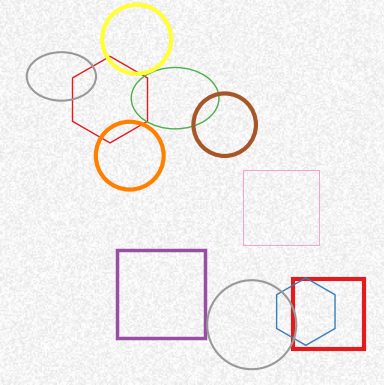[{"shape": "hexagon", "thickness": 1, "radius": 0.56, "center": [0.286, 0.741]}, {"shape": "square", "thickness": 3, "radius": 0.46, "center": [0.853, 0.185]}, {"shape": "hexagon", "thickness": 1, "radius": 0.44, "center": [0.794, 0.191]}, {"shape": "oval", "thickness": 1, "radius": 0.57, "center": [0.455, 0.745]}, {"shape": "square", "thickness": 2.5, "radius": 0.57, "center": [0.418, 0.236]}, {"shape": "circle", "thickness": 3, "radius": 0.44, "center": [0.337, 0.596]}, {"shape": "circle", "thickness": 3, "radius": 0.45, "center": [0.355, 0.898]}, {"shape": "circle", "thickness": 3, "radius": 0.41, "center": [0.584, 0.676]}, {"shape": "square", "thickness": 0.5, "radius": 0.49, "center": [0.73, 0.461]}, {"shape": "oval", "thickness": 1.5, "radius": 0.45, "center": [0.159, 0.801]}, {"shape": "circle", "thickness": 1.5, "radius": 0.58, "center": [0.654, 0.157]}]